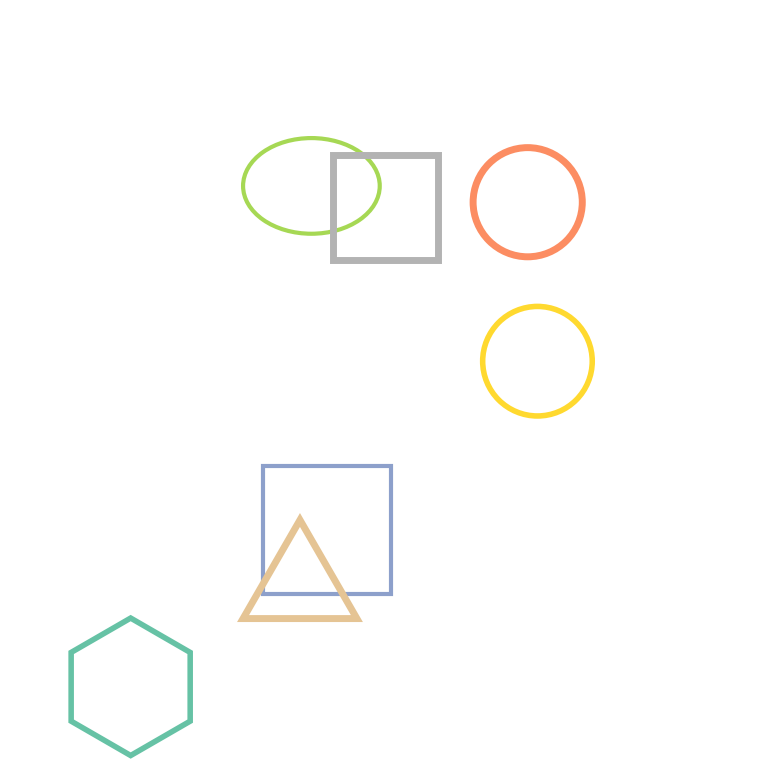[{"shape": "hexagon", "thickness": 2, "radius": 0.45, "center": [0.17, 0.108]}, {"shape": "circle", "thickness": 2.5, "radius": 0.35, "center": [0.685, 0.737]}, {"shape": "square", "thickness": 1.5, "radius": 0.42, "center": [0.425, 0.311]}, {"shape": "oval", "thickness": 1.5, "radius": 0.44, "center": [0.404, 0.759]}, {"shape": "circle", "thickness": 2, "radius": 0.36, "center": [0.698, 0.531]}, {"shape": "triangle", "thickness": 2.5, "radius": 0.43, "center": [0.39, 0.239]}, {"shape": "square", "thickness": 2.5, "radius": 0.34, "center": [0.501, 0.73]}]